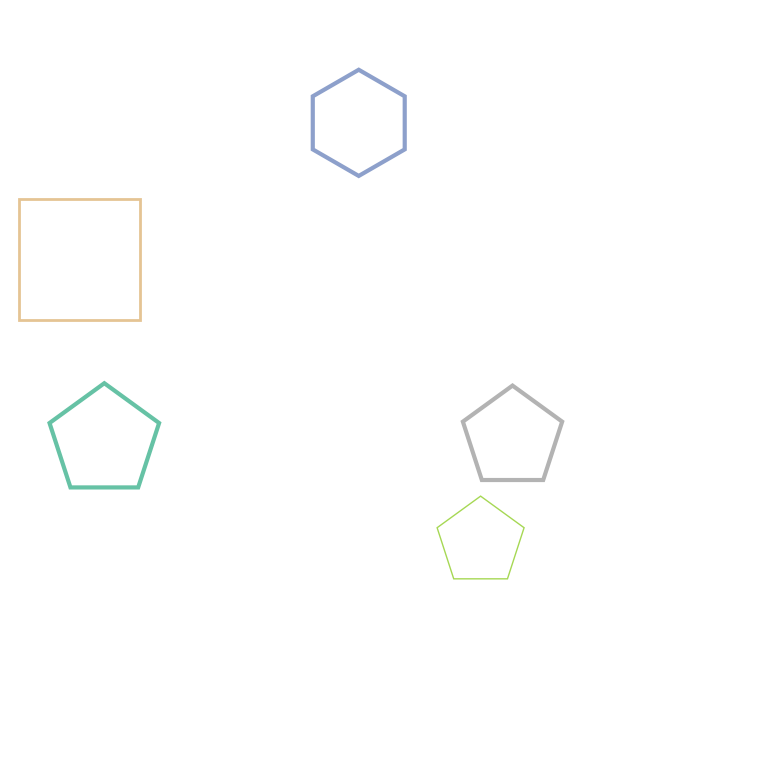[{"shape": "pentagon", "thickness": 1.5, "radius": 0.37, "center": [0.135, 0.428]}, {"shape": "hexagon", "thickness": 1.5, "radius": 0.34, "center": [0.466, 0.84]}, {"shape": "pentagon", "thickness": 0.5, "radius": 0.3, "center": [0.624, 0.296]}, {"shape": "square", "thickness": 1, "radius": 0.39, "center": [0.103, 0.663]}, {"shape": "pentagon", "thickness": 1.5, "radius": 0.34, "center": [0.666, 0.431]}]